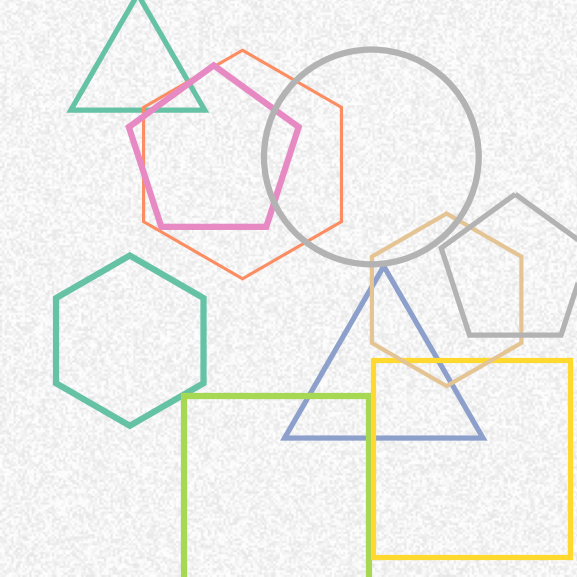[{"shape": "hexagon", "thickness": 3, "radius": 0.74, "center": [0.225, 0.409]}, {"shape": "triangle", "thickness": 2.5, "radius": 0.67, "center": [0.239, 0.875]}, {"shape": "hexagon", "thickness": 1.5, "radius": 0.99, "center": [0.42, 0.714]}, {"shape": "triangle", "thickness": 2.5, "radius": 0.99, "center": [0.665, 0.34]}, {"shape": "pentagon", "thickness": 3, "radius": 0.77, "center": [0.37, 0.731]}, {"shape": "square", "thickness": 3, "radius": 0.8, "center": [0.478, 0.153]}, {"shape": "square", "thickness": 2.5, "radius": 0.85, "center": [0.816, 0.205]}, {"shape": "hexagon", "thickness": 2, "radius": 0.75, "center": [0.773, 0.48]}, {"shape": "circle", "thickness": 3, "radius": 0.93, "center": [0.643, 0.727]}, {"shape": "pentagon", "thickness": 2.5, "radius": 0.67, "center": [0.892, 0.528]}]